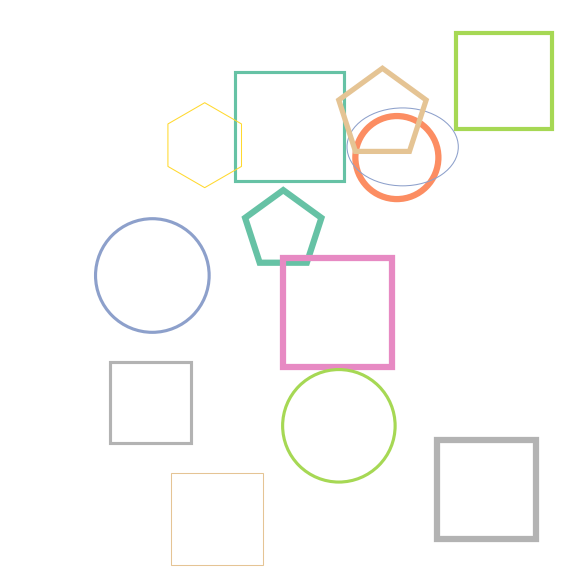[{"shape": "pentagon", "thickness": 3, "radius": 0.35, "center": [0.49, 0.6]}, {"shape": "square", "thickness": 1.5, "radius": 0.47, "center": [0.501, 0.78]}, {"shape": "circle", "thickness": 3, "radius": 0.36, "center": [0.687, 0.726]}, {"shape": "circle", "thickness": 1.5, "radius": 0.49, "center": [0.264, 0.522]}, {"shape": "oval", "thickness": 0.5, "radius": 0.48, "center": [0.697, 0.745]}, {"shape": "square", "thickness": 3, "radius": 0.48, "center": [0.584, 0.458]}, {"shape": "square", "thickness": 2, "radius": 0.42, "center": [0.873, 0.859]}, {"shape": "circle", "thickness": 1.5, "radius": 0.49, "center": [0.587, 0.262]}, {"shape": "hexagon", "thickness": 0.5, "radius": 0.37, "center": [0.354, 0.748]}, {"shape": "pentagon", "thickness": 2.5, "radius": 0.4, "center": [0.662, 0.801]}, {"shape": "square", "thickness": 0.5, "radius": 0.4, "center": [0.376, 0.101]}, {"shape": "square", "thickness": 1.5, "radius": 0.35, "center": [0.26, 0.302]}, {"shape": "square", "thickness": 3, "radius": 0.43, "center": [0.842, 0.152]}]